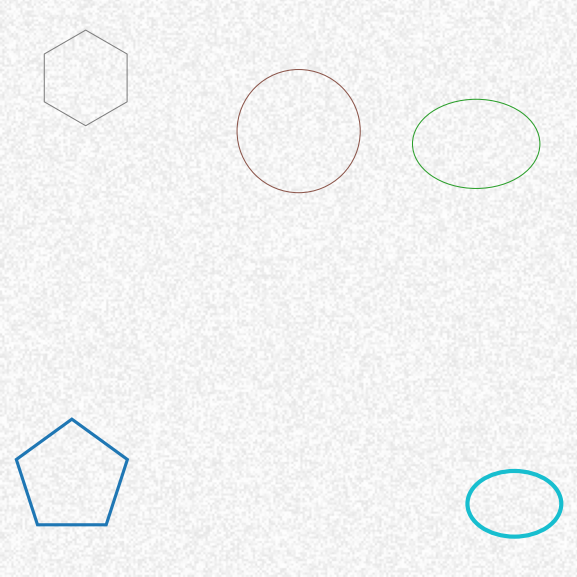[{"shape": "pentagon", "thickness": 1.5, "radius": 0.51, "center": [0.124, 0.172]}, {"shape": "oval", "thickness": 0.5, "radius": 0.55, "center": [0.825, 0.75]}, {"shape": "circle", "thickness": 0.5, "radius": 0.53, "center": [0.517, 0.772]}, {"shape": "hexagon", "thickness": 0.5, "radius": 0.41, "center": [0.148, 0.864]}, {"shape": "oval", "thickness": 2, "radius": 0.41, "center": [0.891, 0.127]}]